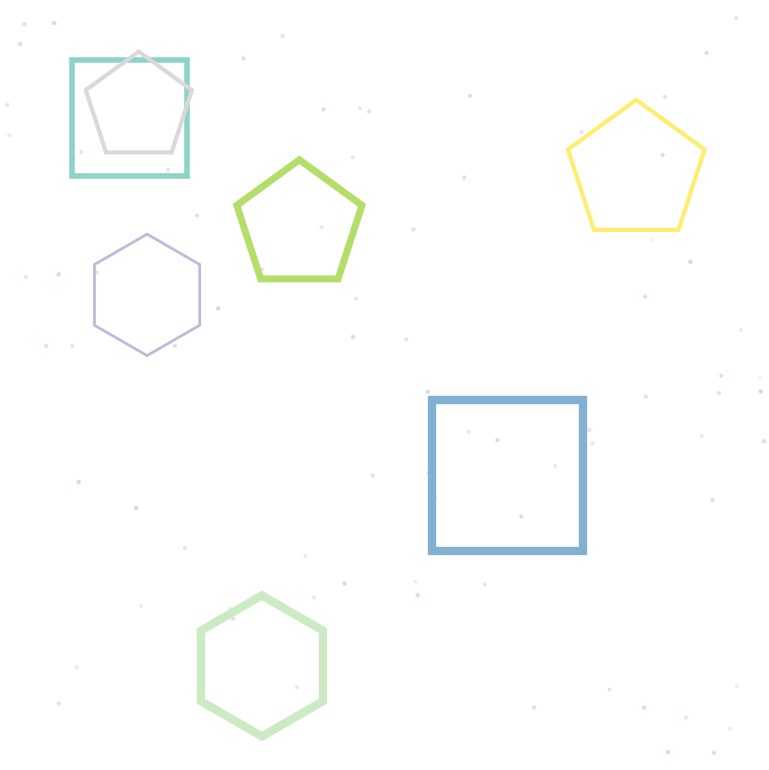[{"shape": "square", "thickness": 2, "radius": 0.38, "center": [0.168, 0.847]}, {"shape": "hexagon", "thickness": 1, "radius": 0.39, "center": [0.191, 0.617]}, {"shape": "square", "thickness": 3, "radius": 0.49, "center": [0.659, 0.383]}, {"shape": "pentagon", "thickness": 2.5, "radius": 0.43, "center": [0.389, 0.707]}, {"shape": "pentagon", "thickness": 1.5, "radius": 0.36, "center": [0.18, 0.861]}, {"shape": "hexagon", "thickness": 3, "radius": 0.46, "center": [0.34, 0.135]}, {"shape": "pentagon", "thickness": 1.5, "radius": 0.47, "center": [0.826, 0.777]}]